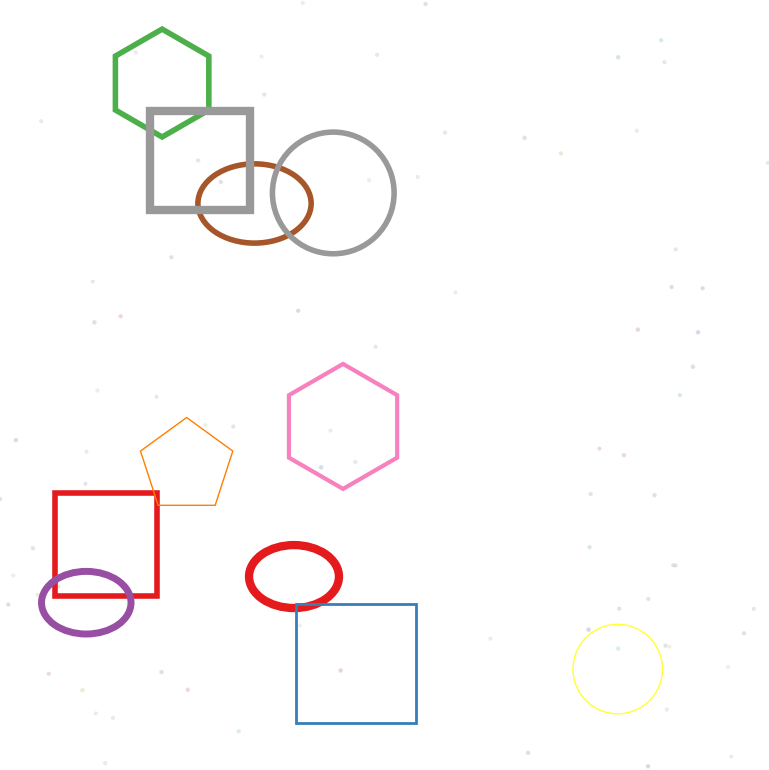[{"shape": "square", "thickness": 2, "radius": 0.33, "center": [0.138, 0.292]}, {"shape": "oval", "thickness": 3, "radius": 0.29, "center": [0.382, 0.251]}, {"shape": "square", "thickness": 1, "radius": 0.39, "center": [0.462, 0.138]}, {"shape": "hexagon", "thickness": 2, "radius": 0.35, "center": [0.211, 0.892]}, {"shape": "oval", "thickness": 2.5, "radius": 0.29, "center": [0.112, 0.217]}, {"shape": "pentagon", "thickness": 0.5, "radius": 0.32, "center": [0.242, 0.395]}, {"shape": "circle", "thickness": 0.5, "radius": 0.29, "center": [0.802, 0.131]}, {"shape": "oval", "thickness": 2, "radius": 0.37, "center": [0.331, 0.736]}, {"shape": "hexagon", "thickness": 1.5, "radius": 0.41, "center": [0.446, 0.446]}, {"shape": "square", "thickness": 3, "radius": 0.32, "center": [0.259, 0.792]}, {"shape": "circle", "thickness": 2, "radius": 0.4, "center": [0.433, 0.749]}]